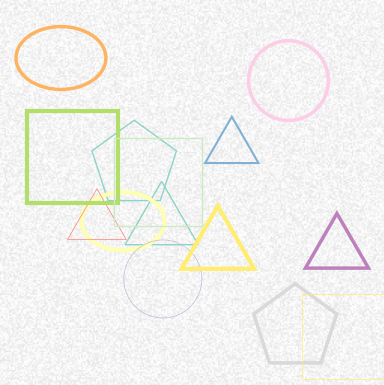[{"shape": "triangle", "thickness": 1, "radius": 0.55, "center": [0.42, 0.419]}, {"shape": "pentagon", "thickness": 1, "radius": 0.58, "center": [0.349, 0.572]}, {"shape": "oval", "thickness": 3, "radius": 0.54, "center": [0.319, 0.425]}, {"shape": "circle", "thickness": 0.5, "radius": 0.51, "center": [0.423, 0.275]}, {"shape": "triangle", "thickness": 0.5, "radius": 0.44, "center": [0.252, 0.422]}, {"shape": "triangle", "thickness": 1.5, "radius": 0.4, "center": [0.602, 0.617]}, {"shape": "oval", "thickness": 2.5, "radius": 0.58, "center": [0.158, 0.849]}, {"shape": "square", "thickness": 3, "radius": 0.59, "center": [0.188, 0.593]}, {"shape": "circle", "thickness": 2.5, "radius": 0.52, "center": [0.749, 0.791]}, {"shape": "pentagon", "thickness": 2.5, "radius": 0.57, "center": [0.767, 0.149]}, {"shape": "triangle", "thickness": 2.5, "radius": 0.47, "center": [0.875, 0.351]}, {"shape": "square", "thickness": 1, "radius": 0.57, "center": [0.411, 0.528]}, {"shape": "triangle", "thickness": 3, "radius": 0.55, "center": [0.566, 0.356]}, {"shape": "square", "thickness": 0.5, "radius": 0.55, "center": [0.894, 0.127]}]